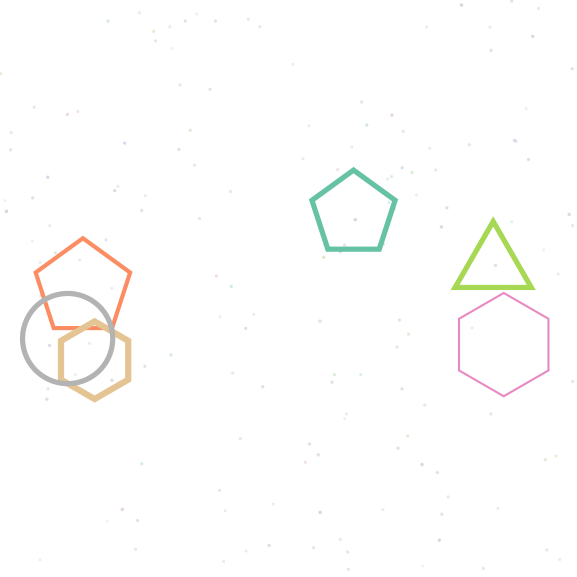[{"shape": "pentagon", "thickness": 2.5, "radius": 0.38, "center": [0.612, 0.629]}, {"shape": "pentagon", "thickness": 2, "radius": 0.43, "center": [0.144, 0.501]}, {"shape": "hexagon", "thickness": 1, "radius": 0.45, "center": [0.872, 0.402]}, {"shape": "triangle", "thickness": 2.5, "radius": 0.38, "center": [0.854, 0.54]}, {"shape": "hexagon", "thickness": 3, "radius": 0.34, "center": [0.164, 0.375]}, {"shape": "circle", "thickness": 2.5, "radius": 0.39, "center": [0.117, 0.413]}]